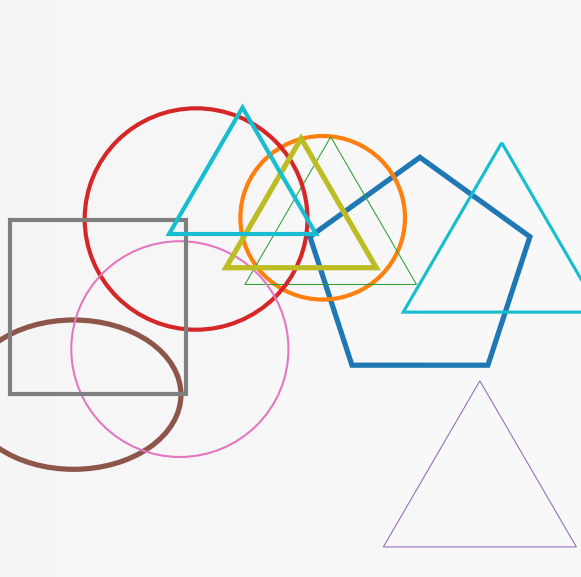[{"shape": "pentagon", "thickness": 2.5, "radius": 0.99, "center": [0.722, 0.528]}, {"shape": "circle", "thickness": 2, "radius": 0.71, "center": [0.555, 0.622]}, {"shape": "triangle", "thickness": 0.5, "radius": 0.85, "center": [0.569, 0.592]}, {"shape": "circle", "thickness": 2, "radius": 0.96, "center": [0.337, 0.62]}, {"shape": "triangle", "thickness": 0.5, "radius": 0.96, "center": [0.826, 0.148]}, {"shape": "oval", "thickness": 2.5, "radius": 0.92, "center": [0.127, 0.316]}, {"shape": "circle", "thickness": 1, "radius": 0.93, "center": [0.309, 0.395]}, {"shape": "square", "thickness": 2, "radius": 0.76, "center": [0.168, 0.467]}, {"shape": "triangle", "thickness": 2.5, "radius": 0.75, "center": [0.518, 0.61]}, {"shape": "triangle", "thickness": 2, "radius": 0.73, "center": [0.417, 0.667]}, {"shape": "triangle", "thickness": 1.5, "radius": 0.98, "center": [0.863, 0.556]}]